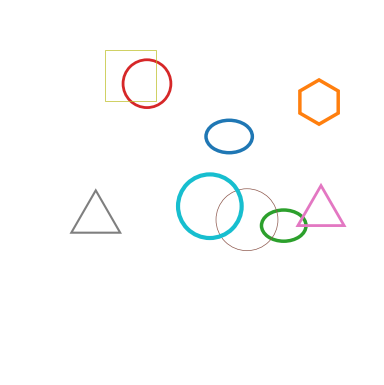[{"shape": "oval", "thickness": 2.5, "radius": 0.3, "center": [0.595, 0.645]}, {"shape": "hexagon", "thickness": 2.5, "radius": 0.29, "center": [0.829, 0.735]}, {"shape": "oval", "thickness": 2.5, "radius": 0.29, "center": [0.737, 0.414]}, {"shape": "circle", "thickness": 2, "radius": 0.31, "center": [0.382, 0.783]}, {"shape": "circle", "thickness": 0.5, "radius": 0.4, "center": [0.642, 0.429]}, {"shape": "triangle", "thickness": 2, "radius": 0.35, "center": [0.834, 0.449]}, {"shape": "triangle", "thickness": 1.5, "radius": 0.37, "center": [0.249, 0.432]}, {"shape": "square", "thickness": 0.5, "radius": 0.33, "center": [0.339, 0.804]}, {"shape": "circle", "thickness": 3, "radius": 0.41, "center": [0.545, 0.464]}]